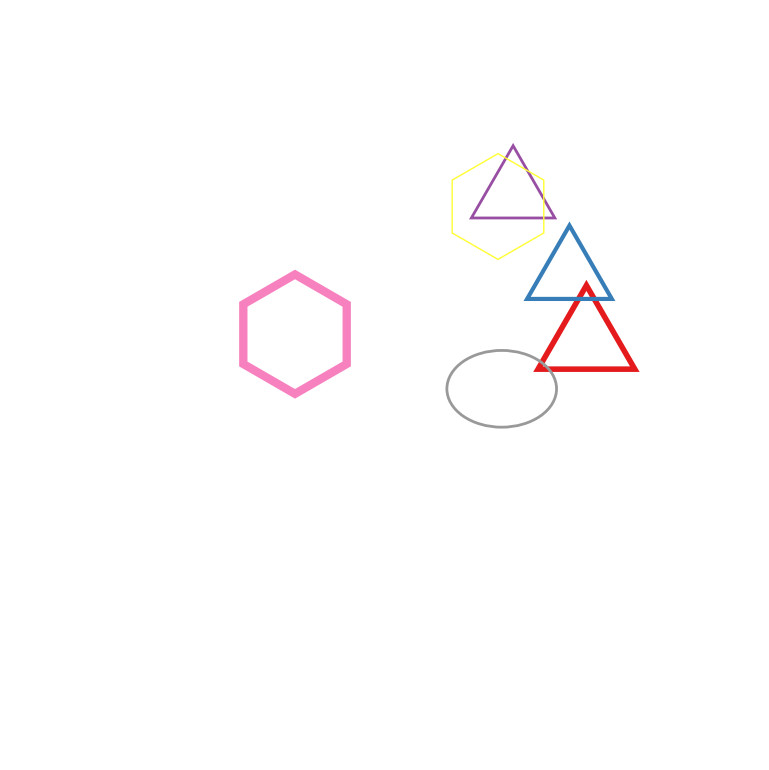[{"shape": "triangle", "thickness": 2, "radius": 0.36, "center": [0.762, 0.557]}, {"shape": "triangle", "thickness": 1.5, "radius": 0.32, "center": [0.74, 0.644]}, {"shape": "triangle", "thickness": 1, "radius": 0.31, "center": [0.666, 0.748]}, {"shape": "hexagon", "thickness": 0.5, "radius": 0.34, "center": [0.647, 0.732]}, {"shape": "hexagon", "thickness": 3, "radius": 0.39, "center": [0.383, 0.566]}, {"shape": "oval", "thickness": 1, "radius": 0.36, "center": [0.652, 0.495]}]